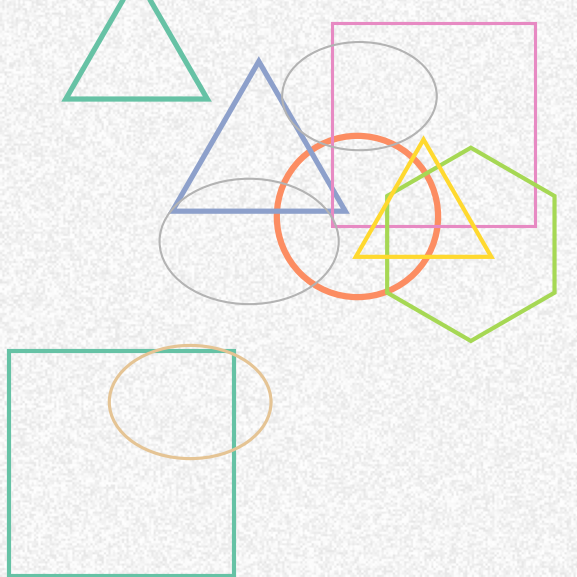[{"shape": "triangle", "thickness": 2.5, "radius": 0.71, "center": [0.236, 0.898]}, {"shape": "square", "thickness": 2, "radius": 0.98, "center": [0.211, 0.197]}, {"shape": "circle", "thickness": 3, "radius": 0.7, "center": [0.619, 0.624]}, {"shape": "triangle", "thickness": 2.5, "radius": 0.86, "center": [0.448, 0.72]}, {"shape": "square", "thickness": 1.5, "radius": 0.88, "center": [0.75, 0.783]}, {"shape": "hexagon", "thickness": 2, "radius": 0.84, "center": [0.815, 0.576]}, {"shape": "triangle", "thickness": 2, "radius": 0.68, "center": [0.733, 0.622]}, {"shape": "oval", "thickness": 1.5, "radius": 0.7, "center": [0.329, 0.303]}, {"shape": "oval", "thickness": 1, "radius": 0.78, "center": [0.431, 0.581]}, {"shape": "oval", "thickness": 1, "radius": 0.67, "center": [0.622, 0.833]}]